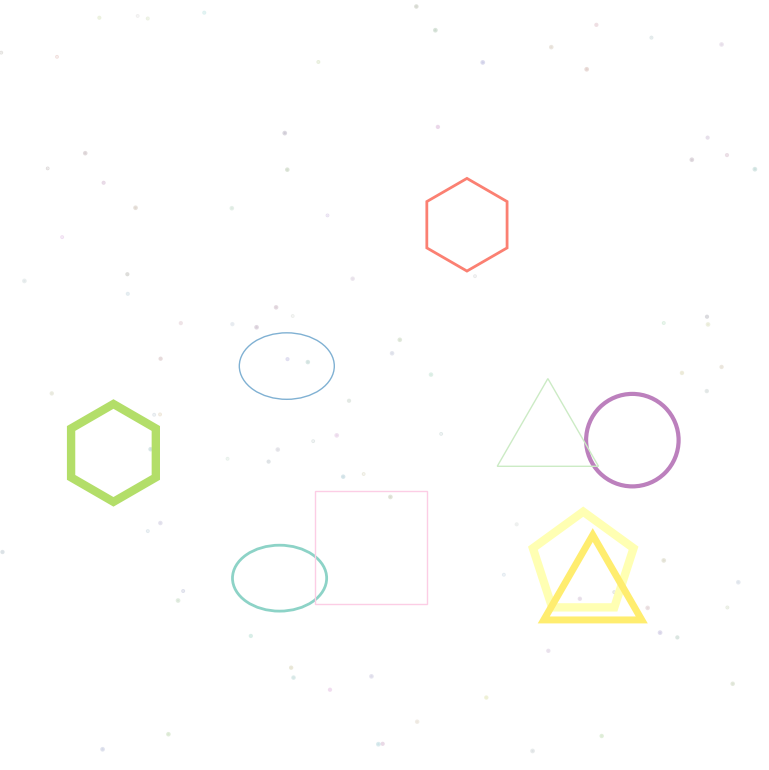[{"shape": "oval", "thickness": 1, "radius": 0.31, "center": [0.363, 0.249]}, {"shape": "pentagon", "thickness": 3, "radius": 0.34, "center": [0.757, 0.267]}, {"shape": "hexagon", "thickness": 1, "radius": 0.3, "center": [0.606, 0.708]}, {"shape": "oval", "thickness": 0.5, "radius": 0.31, "center": [0.372, 0.525]}, {"shape": "hexagon", "thickness": 3, "radius": 0.32, "center": [0.147, 0.412]}, {"shape": "square", "thickness": 0.5, "radius": 0.37, "center": [0.482, 0.289]}, {"shape": "circle", "thickness": 1.5, "radius": 0.3, "center": [0.821, 0.428]}, {"shape": "triangle", "thickness": 0.5, "radius": 0.38, "center": [0.712, 0.432]}, {"shape": "triangle", "thickness": 2.5, "radius": 0.37, "center": [0.77, 0.232]}]